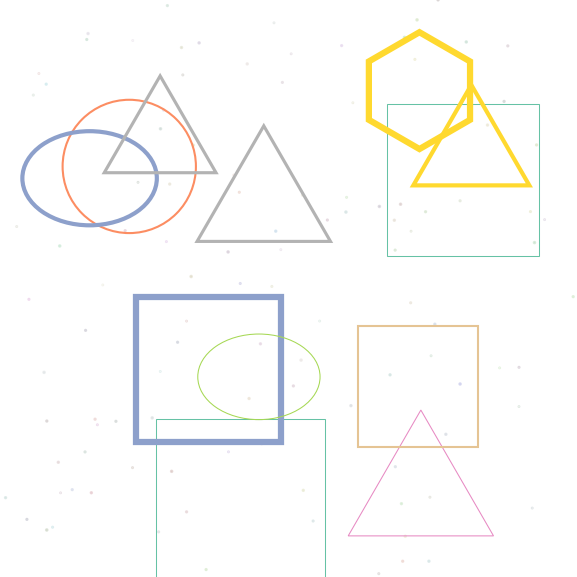[{"shape": "square", "thickness": 0.5, "radius": 0.73, "center": [0.417, 0.128]}, {"shape": "square", "thickness": 0.5, "radius": 0.66, "center": [0.802, 0.687]}, {"shape": "circle", "thickness": 1, "radius": 0.58, "center": [0.224, 0.711]}, {"shape": "square", "thickness": 3, "radius": 0.63, "center": [0.36, 0.359]}, {"shape": "oval", "thickness": 2, "radius": 0.58, "center": [0.155, 0.69]}, {"shape": "triangle", "thickness": 0.5, "radius": 0.73, "center": [0.729, 0.144]}, {"shape": "oval", "thickness": 0.5, "radius": 0.53, "center": [0.448, 0.347]}, {"shape": "triangle", "thickness": 2, "radius": 0.58, "center": [0.816, 0.736]}, {"shape": "hexagon", "thickness": 3, "radius": 0.51, "center": [0.726, 0.842]}, {"shape": "square", "thickness": 1, "radius": 0.52, "center": [0.724, 0.33]}, {"shape": "triangle", "thickness": 1.5, "radius": 0.56, "center": [0.277, 0.756]}, {"shape": "triangle", "thickness": 1.5, "radius": 0.67, "center": [0.457, 0.648]}]